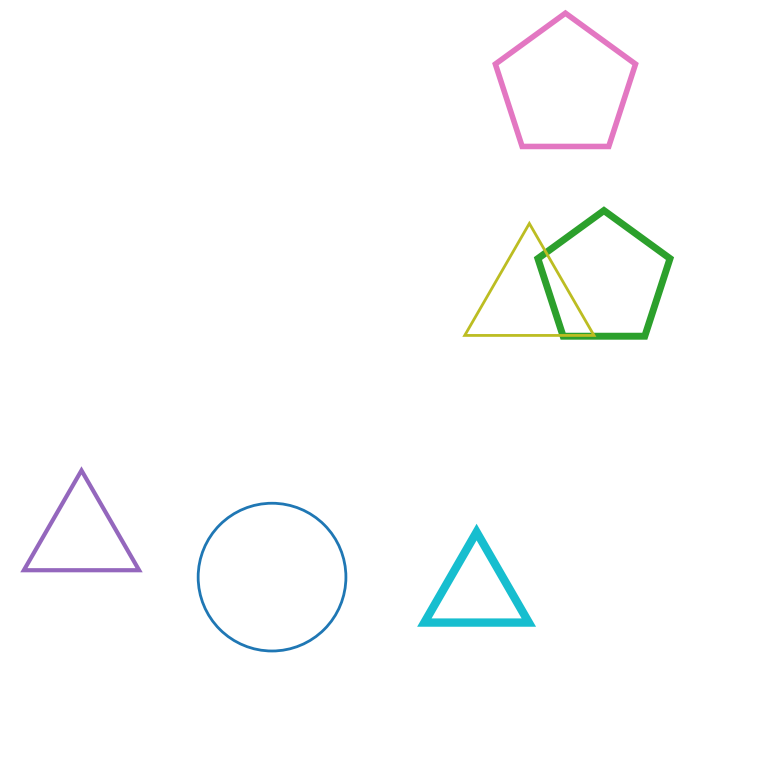[{"shape": "circle", "thickness": 1, "radius": 0.48, "center": [0.353, 0.25]}, {"shape": "pentagon", "thickness": 2.5, "radius": 0.45, "center": [0.784, 0.636]}, {"shape": "triangle", "thickness": 1.5, "radius": 0.43, "center": [0.106, 0.303]}, {"shape": "pentagon", "thickness": 2, "radius": 0.48, "center": [0.734, 0.887]}, {"shape": "triangle", "thickness": 1, "radius": 0.48, "center": [0.687, 0.613]}, {"shape": "triangle", "thickness": 3, "radius": 0.39, "center": [0.619, 0.231]}]